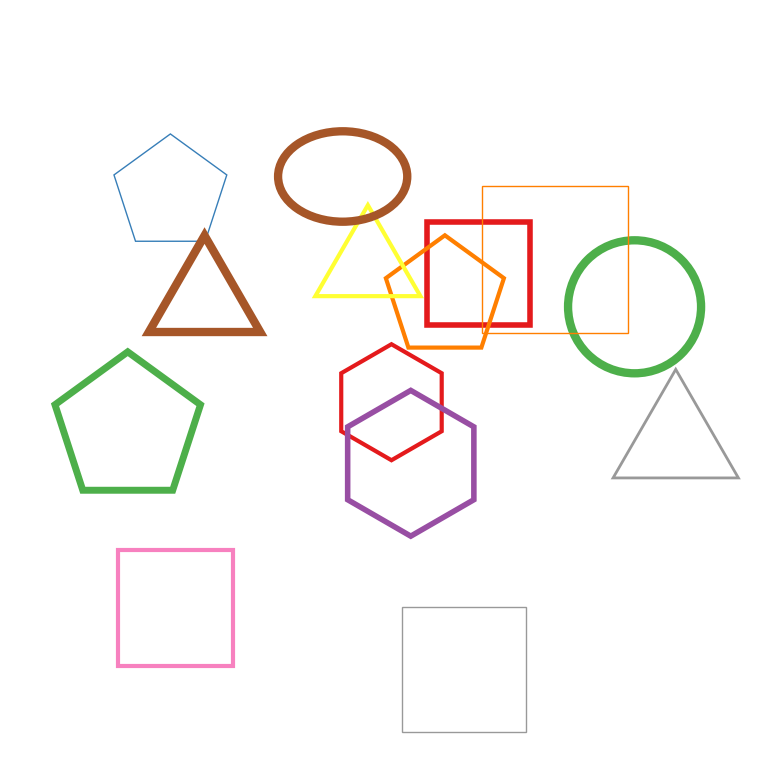[{"shape": "square", "thickness": 2, "radius": 0.34, "center": [0.622, 0.644]}, {"shape": "hexagon", "thickness": 1.5, "radius": 0.38, "center": [0.508, 0.478]}, {"shape": "pentagon", "thickness": 0.5, "radius": 0.39, "center": [0.221, 0.749]}, {"shape": "circle", "thickness": 3, "radius": 0.43, "center": [0.824, 0.602]}, {"shape": "pentagon", "thickness": 2.5, "radius": 0.5, "center": [0.166, 0.444]}, {"shape": "hexagon", "thickness": 2, "radius": 0.47, "center": [0.533, 0.398]}, {"shape": "pentagon", "thickness": 1.5, "radius": 0.4, "center": [0.578, 0.614]}, {"shape": "square", "thickness": 0.5, "radius": 0.47, "center": [0.72, 0.663]}, {"shape": "triangle", "thickness": 1.5, "radius": 0.39, "center": [0.478, 0.655]}, {"shape": "oval", "thickness": 3, "radius": 0.42, "center": [0.445, 0.771]}, {"shape": "triangle", "thickness": 3, "radius": 0.42, "center": [0.266, 0.611]}, {"shape": "square", "thickness": 1.5, "radius": 0.37, "center": [0.228, 0.21]}, {"shape": "square", "thickness": 0.5, "radius": 0.41, "center": [0.603, 0.131]}, {"shape": "triangle", "thickness": 1, "radius": 0.47, "center": [0.878, 0.426]}]